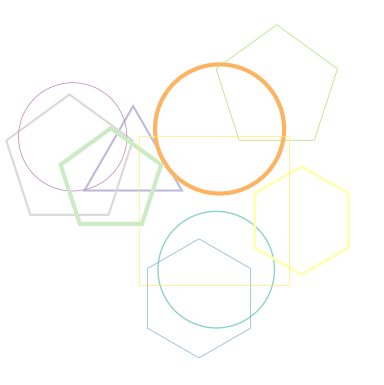[{"shape": "circle", "thickness": 1, "radius": 0.76, "center": [0.562, 0.3]}, {"shape": "hexagon", "thickness": 2, "radius": 0.7, "center": [0.783, 0.427]}, {"shape": "triangle", "thickness": 1.5, "radius": 0.73, "center": [0.346, 0.578]}, {"shape": "hexagon", "thickness": 0.5, "radius": 0.77, "center": [0.517, 0.225]}, {"shape": "circle", "thickness": 3, "radius": 0.84, "center": [0.57, 0.665]}, {"shape": "pentagon", "thickness": 0.5, "radius": 0.83, "center": [0.719, 0.77]}, {"shape": "pentagon", "thickness": 1.5, "radius": 0.86, "center": [0.18, 0.582]}, {"shape": "circle", "thickness": 0.5, "radius": 0.7, "center": [0.189, 0.645]}, {"shape": "pentagon", "thickness": 3, "radius": 0.69, "center": [0.288, 0.53]}, {"shape": "square", "thickness": 0.5, "radius": 0.97, "center": [0.556, 0.453]}]